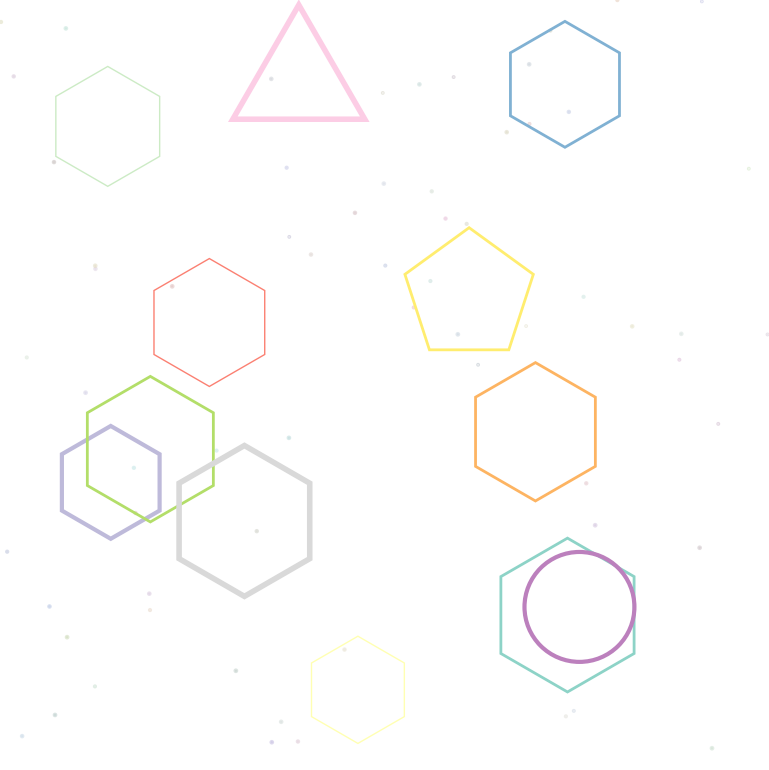[{"shape": "hexagon", "thickness": 1, "radius": 0.5, "center": [0.737, 0.201]}, {"shape": "hexagon", "thickness": 0.5, "radius": 0.35, "center": [0.465, 0.104]}, {"shape": "hexagon", "thickness": 1.5, "radius": 0.37, "center": [0.144, 0.374]}, {"shape": "hexagon", "thickness": 0.5, "radius": 0.42, "center": [0.272, 0.581]}, {"shape": "hexagon", "thickness": 1, "radius": 0.41, "center": [0.734, 0.89]}, {"shape": "hexagon", "thickness": 1, "radius": 0.45, "center": [0.695, 0.439]}, {"shape": "hexagon", "thickness": 1, "radius": 0.47, "center": [0.195, 0.417]}, {"shape": "triangle", "thickness": 2, "radius": 0.49, "center": [0.388, 0.895]}, {"shape": "hexagon", "thickness": 2, "radius": 0.49, "center": [0.317, 0.323]}, {"shape": "circle", "thickness": 1.5, "radius": 0.36, "center": [0.753, 0.212]}, {"shape": "hexagon", "thickness": 0.5, "radius": 0.39, "center": [0.14, 0.836]}, {"shape": "pentagon", "thickness": 1, "radius": 0.44, "center": [0.609, 0.617]}]